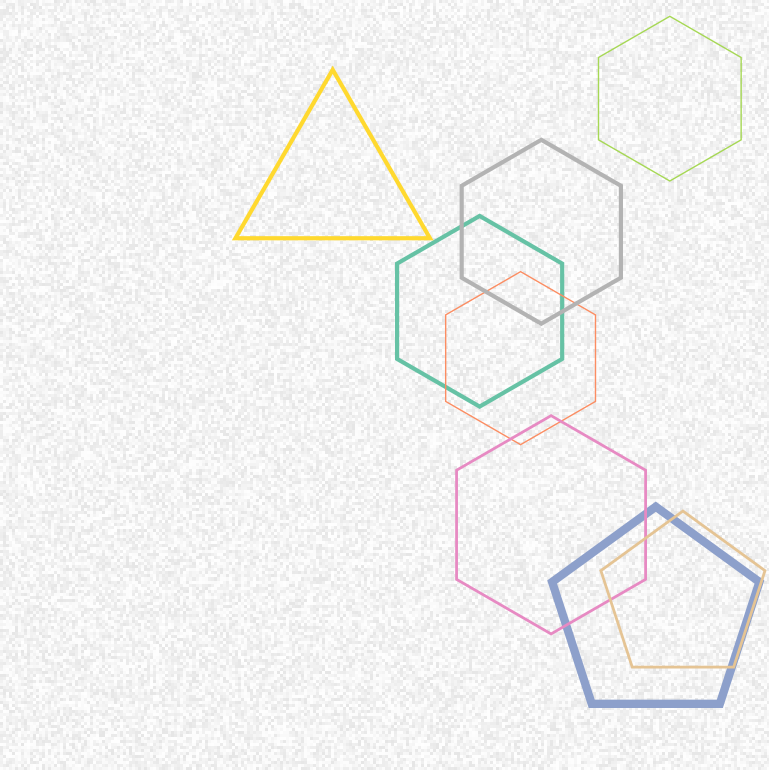[{"shape": "hexagon", "thickness": 1.5, "radius": 0.62, "center": [0.623, 0.596]}, {"shape": "hexagon", "thickness": 0.5, "radius": 0.56, "center": [0.676, 0.535]}, {"shape": "pentagon", "thickness": 3, "radius": 0.71, "center": [0.852, 0.2]}, {"shape": "hexagon", "thickness": 1, "radius": 0.71, "center": [0.716, 0.318]}, {"shape": "hexagon", "thickness": 0.5, "radius": 0.53, "center": [0.87, 0.872]}, {"shape": "triangle", "thickness": 1.5, "radius": 0.73, "center": [0.432, 0.764]}, {"shape": "pentagon", "thickness": 1, "radius": 0.56, "center": [0.887, 0.224]}, {"shape": "hexagon", "thickness": 1.5, "radius": 0.6, "center": [0.703, 0.699]}]